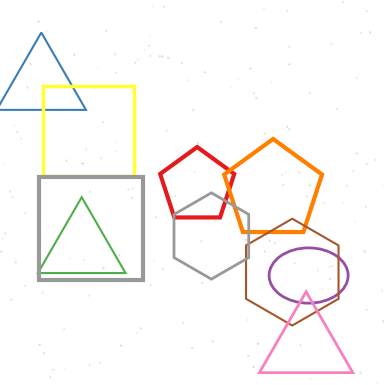[{"shape": "pentagon", "thickness": 3, "radius": 0.51, "center": [0.512, 0.517]}, {"shape": "triangle", "thickness": 1.5, "radius": 0.67, "center": [0.107, 0.782]}, {"shape": "triangle", "thickness": 1.5, "radius": 0.66, "center": [0.212, 0.356]}, {"shape": "oval", "thickness": 2, "radius": 0.51, "center": [0.802, 0.284]}, {"shape": "pentagon", "thickness": 3, "radius": 0.67, "center": [0.709, 0.505]}, {"shape": "square", "thickness": 2.5, "radius": 0.59, "center": [0.23, 0.66]}, {"shape": "hexagon", "thickness": 1.5, "radius": 0.69, "center": [0.759, 0.293]}, {"shape": "triangle", "thickness": 2, "radius": 0.7, "center": [0.795, 0.102]}, {"shape": "square", "thickness": 3, "radius": 0.67, "center": [0.237, 0.407]}, {"shape": "hexagon", "thickness": 2, "radius": 0.56, "center": [0.549, 0.387]}]